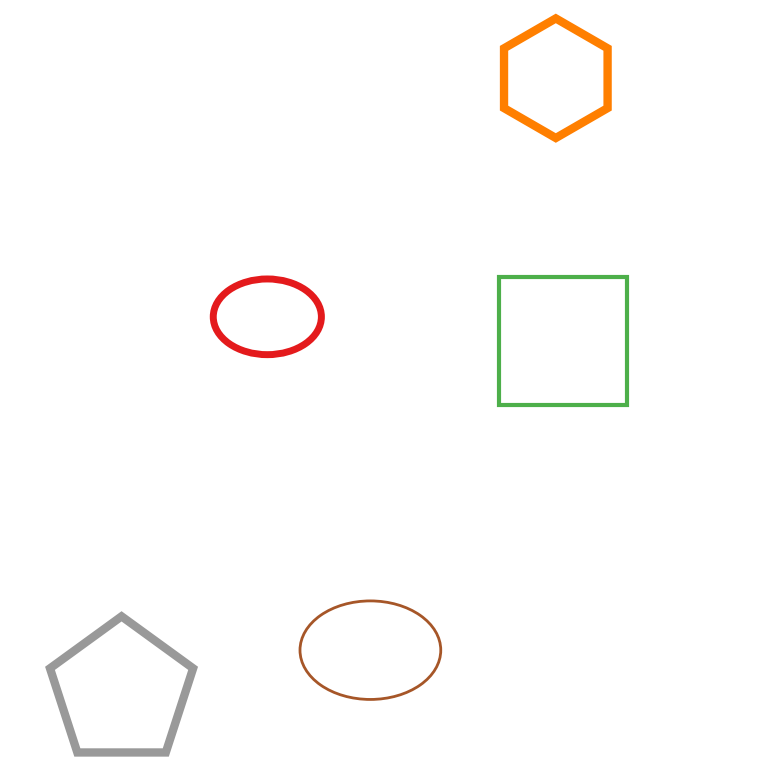[{"shape": "oval", "thickness": 2.5, "radius": 0.35, "center": [0.347, 0.589]}, {"shape": "square", "thickness": 1.5, "radius": 0.42, "center": [0.731, 0.557]}, {"shape": "hexagon", "thickness": 3, "radius": 0.39, "center": [0.722, 0.898]}, {"shape": "oval", "thickness": 1, "radius": 0.46, "center": [0.481, 0.156]}, {"shape": "pentagon", "thickness": 3, "radius": 0.49, "center": [0.158, 0.102]}]